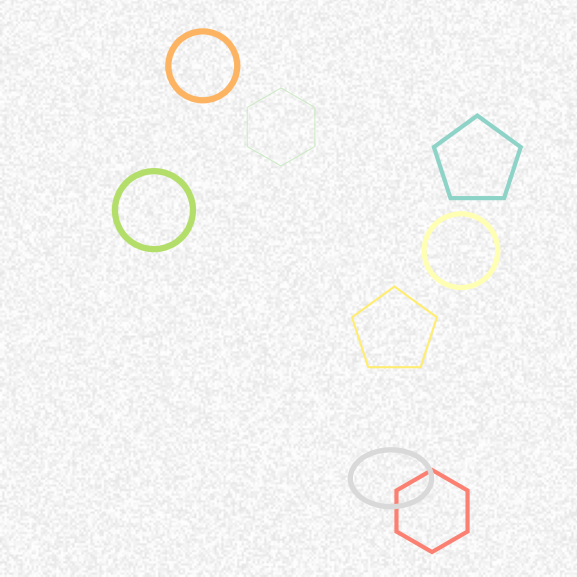[{"shape": "pentagon", "thickness": 2, "radius": 0.4, "center": [0.826, 0.72]}, {"shape": "circle", "thickness": 2.5, "radius": 0.32, "center": [0.798, 0.565]}, {"shape": "hexagon", "thickness": 2, "radius": 0.36, "center": [0.748, 0.114]}, {"shape": "circle", "thickness": 3, "radius": 0.3, "center": [0.351, 0.885]}, {"shape": "circle", "thickness": 3, "radius": 0.34, "center": [0.267, 0.635]}, {"shape": "oval", "thickness": 2.5, "radius": 0.35, "center": [0.677, 0.171]}, {"shape": "hexagon", "thickness": 0.5, "radius": 0.34, "center": [0.487, 0.779]}, {"shape": "pentagon", "thickness": 1, "radius": 0.39, "center": [0.683, 0.426]}]